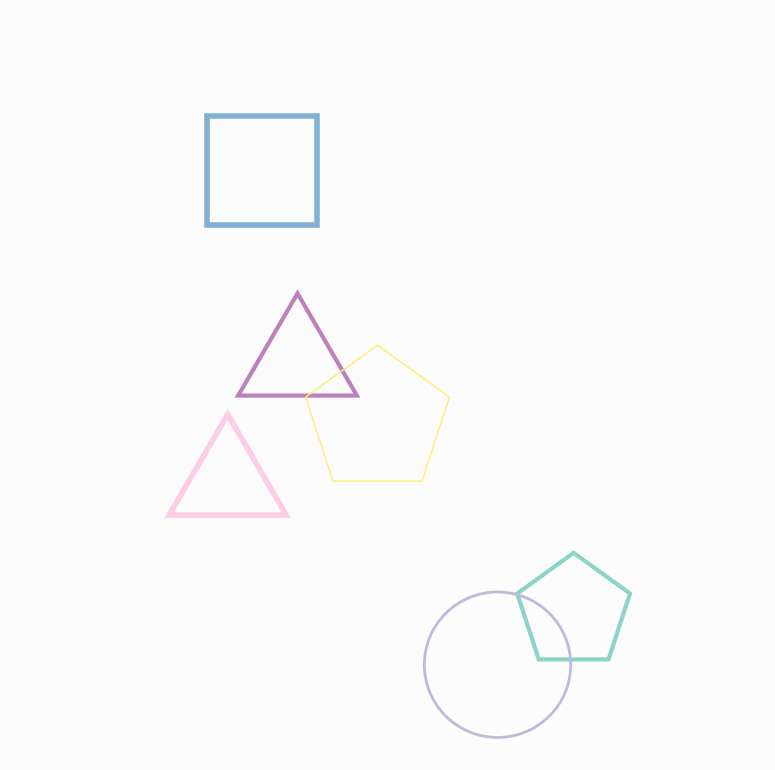[{"shape": "pentagon", "thickness": 1.5, "radius": 0.38, "center": [0.74, 0.206]}, {"shape": "circle", "thickness": 1, "radius": 0.47, "center": [0.642, 0.137]}, {"shape": "square", "thickness": 2, "radius": 0.35, "center": [0.338, 0.778]}, {"shape": "triangle", "thickness": 2, "radius": 0.44, "center": [0.294, 0.375]}, {"shape": "triangle", "thickness": 1.5, "radius": 0.44, "center": [0.384, 0.53]}, {"shape": "pentagon", "thickness": 0.5, "radius": 0.49, "center": [0.487, 0.454]}]